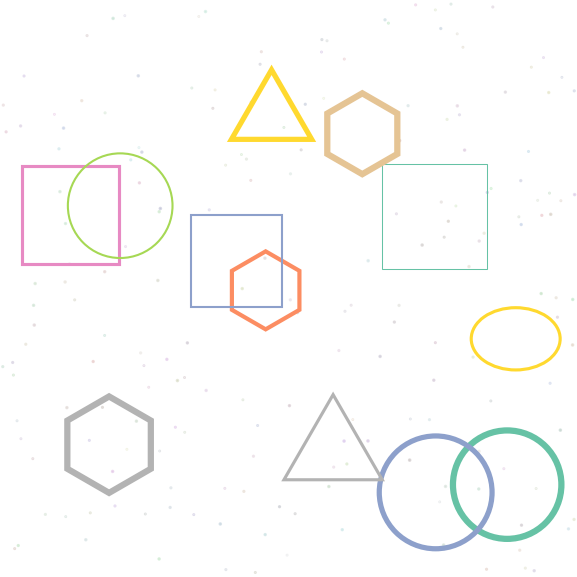[{"shape": "square", "thickness": 0.5, "radius": 0.45, "center": [0.753, 0.624]}, {"shape": "circle", "thickness": 3, "radius": 0.47, "center": [0.878, 0.16]}, {"shape": "hexagon", "thickness": 2, "radius": 0.34, "center": [0.46, 0.496]}, {"shape": "circle", "thickness": 2.5, "radius": 0.49, "center": [0.754, 0.147]}, {"shape": "square", "thickness": 1, "radius": 0.4, "center": [0.41, 0.547]}, {"shape": "square", "thickness": 1.5, "radius": 0.42, "center": [0.122, 0.627]}, {"shape": "circle", "thickness": 1, "radius": 0.45, "center": [0.208, 0.643]}, {"shape": "triangle", "thickness": 2.5, "radius": 0.4, "center": [0.47, 0.798]}, {"shape": "oval", "thickness": 1.5, "radius": 0.38, "center": [0.893, 0.412]}, {"shape": "hexagon", "thickness": 3, "radius": 0.35, "center": [0.627, 0.768]}, {"shape": "triangle", "thickness": 1.5, "radius": 0.49, "center": [0.577, 0.218]}, {"shape": "hexagon", "thickness": 3, "radius": 0.42, "center": [0.189, 0.229]}]